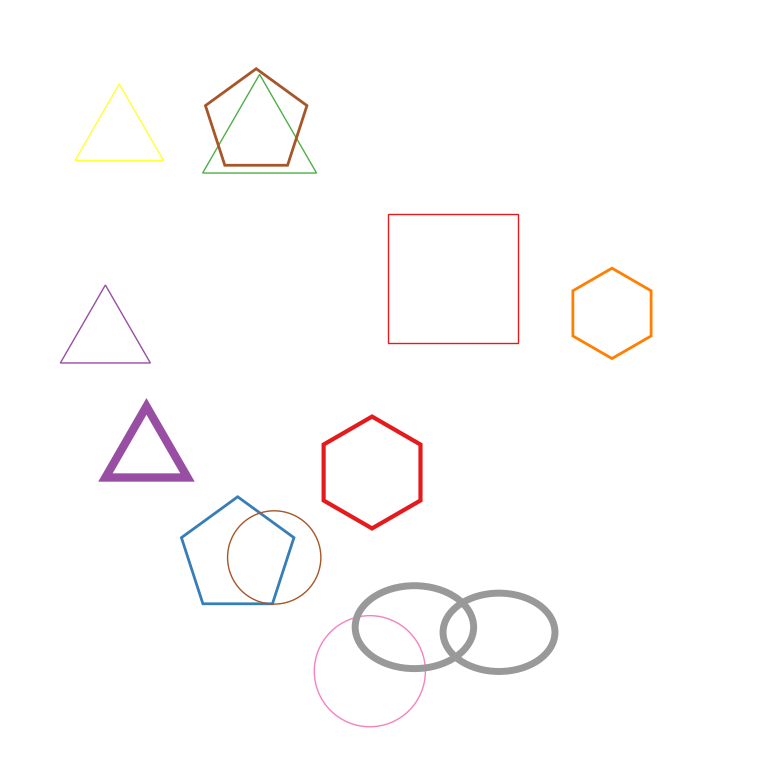[{"shape": "square", "thickness": 0.5, "radius": 0.42, "center": [0.588, 0.638]}, {"shape": "hexagon", "thickness": 1.5, "radius": 0.36, "center": [0.483, 0.386]}, {"shape": "pentagon", "thickness": 1, "radius": 0.38, "center": [0.309, 0.278]}, {"shape": "triangle", "thickness": 0.5, "radius": 0.43, "center": [0.337, 0.818]}, {"shape": "triangle", "thickness": 0.5, "radius": 0.34, "center": [0.137, 0.562]}, {"shape": "triangle", "thickness": 3, "radius": 0.31, "center": [0.19, 0.411]}, {"shape": "hexagon", "thickness": 1, "radius": 0.29, "center": [0.795, 0.593]}, {"shape": "triangle", "thickness": 0.5, "radius": 0.33, "center": [0.155, 0.825]}, {"shape": "pentagon", "thickness": 1, "radius": 0.35, "center": [0.333, 0.841]}, {"shape": "circle", "thickness": 0.5, "radius": 0.3, "center": [0.356, 0.276]}, {"shape": "circle", "thickness": 0.5, "radius": 0.36, "center": [0.48, 0.128]}, {"shape": "oval", "thickness": 2.5, "radius": 0.36, "center": [0.648, 0.179]}, {"shape": "oval", "thickness": 2.5, "radius": 0.38, "center": [0.538, 0.186]}]